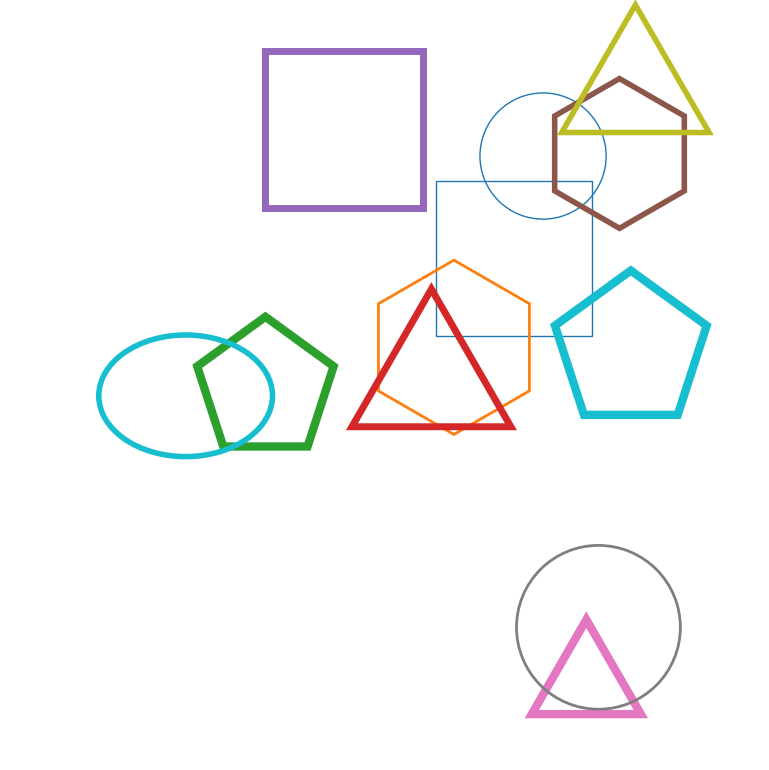[{"shape": "square", "thickness": 0.5, "radius": 0.51, "center": [0.668, 0.664]}, {"shape": "circle", "thickness": 0.5, "radius": 0.41, "center": [0.705, 0.797]}, {"shape": "hexagon", "thickness": 1, "radius": 0.57, "center": [0.59, 0.549]}, {"shape": "pentagon", "thickness": 3, "radius": 0.47, "center": [0.345, 0.495]}, {"shape": "triangle", "thickness": 2.5, "radius": 0.6, "center": [0.56, 0.505]}, {"shape": "square", "thickness": 2.5, "radius": 0.51, "center": [0.447, 0.831]}, {"shape": "hexagon", "thickness": 2, "radius": 0.49, "center": [0.805, 0.801]}, {"shape": "triangle", "thickness": 3, "radius": 0.41, "center": [0.761, 0.113]}, {"shape": "circle", "thickness": 1, "radius": 0.53, "center": [0.777, 0.185]}, {"shape": "triangle", "thickness": 2, "radius": 0.55, "center": [0.825, 0.883]}, {"shape": "oval", "thickness": 2, "radius": 0.56, "center": [0.241, 0.486]}, {"shape": "pentagon", "thickness": 3, "radius": 0.52, "center": [0.819, 0.545]}]